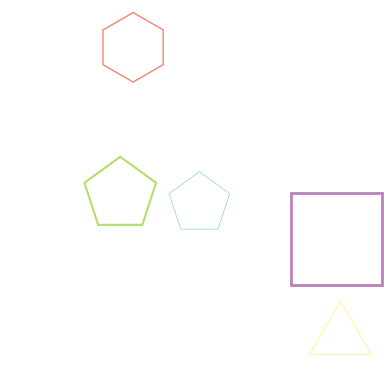[{"shape": "pentagon", "thickness": 0.5, "radius": 0.41, "center": [0.518, 0.472]}, {"shape": "hexagon", "thickness": 1, "radius": 0.45, "center": [0.346, 0.877]}, {"shape": "pentagon", "thickness": 1.5, "radius": 0.49, "center": [0.312, 0.495]}, {"shape": "square", "thickness": 2, "radius": 0.59, "center": [0.875, 0.379]}, {"shape": "triangle", "thickness": 0.5, "radius": 0.46, "center": [0.884, 0.126]}]